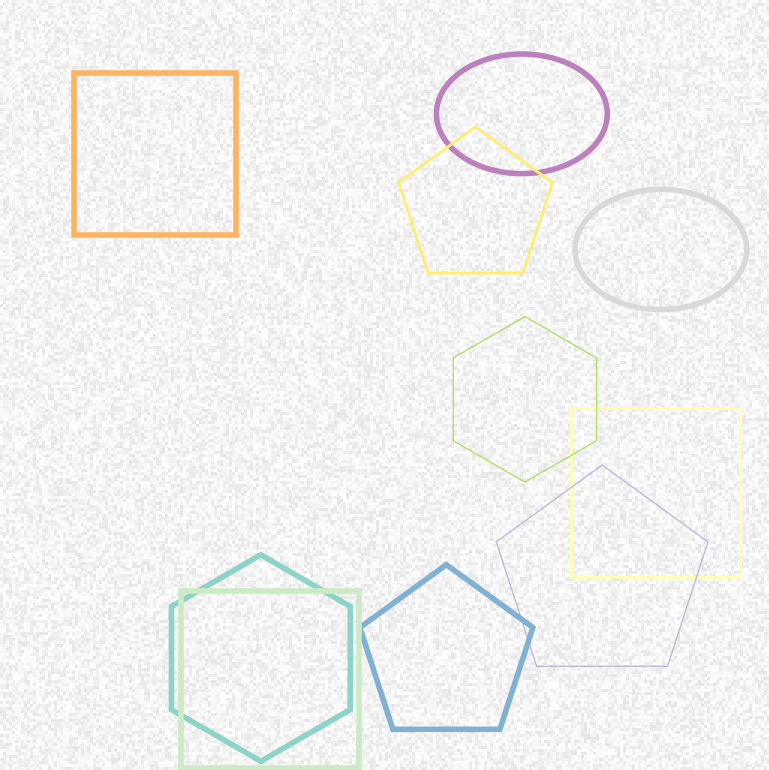[{"shape": "hexagon", "thickness": 2, "radius": 0.67, "center": [0.339, 0.145]}, {"shape": "square", "thickness": 1, "radius": 0.55, "center": [0.851, 0.361]}, {"shape": "pentagon", "thickness": 0.5, "radius": 0.72, "center": [0.782, 0.252]}, {"shape": "pentagon", "thickness": 2, "radius": 0.59, "center": [0.58, 0.148]}, {"shape": "square", "thickness": 2, "radius": 0.53, "center": [0.201, 0.8]}, {"shape": "hexagon", "thickness": 0.5, "radius": 0.54, "center": [0.682, 0.481]}, {"shape": "oval", "thickness": 2, "radius": 0.56, "center": [0.858, 0.676]}, {"shape": "oval", "thickness": 2, "radius": 0.55, "center": [0.678, 0.852]}, {"shape": "square", "thickness": 2, "radius": 0.58, "center": [0.351, 0.118]}, {"shape": "pentagon", "thickness": 1, "radius": 0.52, "center": [0.618, 0.73]}]